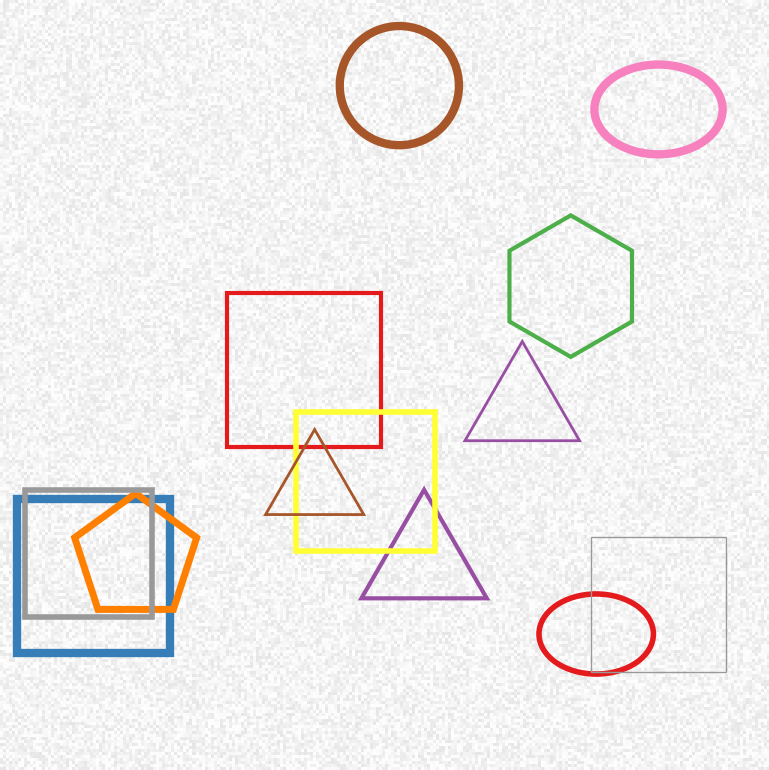[{"shape": "oval", "thickness": 2, "radius": 0.37, "center": [0.774, 0.177]}, {"shape": "square", "thickness": 1.5, "radius": 0.5, "center": [0.395, 0.519]}, {"shape": "square", "thickness": 3, "radius": 0.5, "center": [0.121, 0.252]}, {"shape": "hexagon", "thickness": 1.5, "radius": 0.46, "center": [0.741, 0.628]}, {"shape": "triangle", "thickness": 1, "radius": 0.43, "center": [0.678, 0.471]}, {"shape": "triangle", "thickness": 1.5, "radius": 0.47, "center": [0.551, 0.27]}, {"shape": "pentagon", "thickness": 2.5, "radius": 0.42, "center": [0.176, 0.276]}, {"shape": "square", "thickness": 2, "radius": 0.45, "center": [0.474, 0.375]}, {"shape": "triangle", "thickness": 1, "radius": 0.37, "center": [0.409, 0.369]}, {"shape": "circle", "thickness": 3, "radius": 0.39, "center": [0.519, 0.889]}, {"shape": "oval", "thickness": 3, "radius": 0.42, "center": [0.855, 0.858]}, {"shape": "square", "thickness": 0.5, "radius": 0.44, "center": [0.855, 0.215]}, {"shape": "square", "thickness": 2, "radius": 0.41, "center": [0.115, 0.281]}]